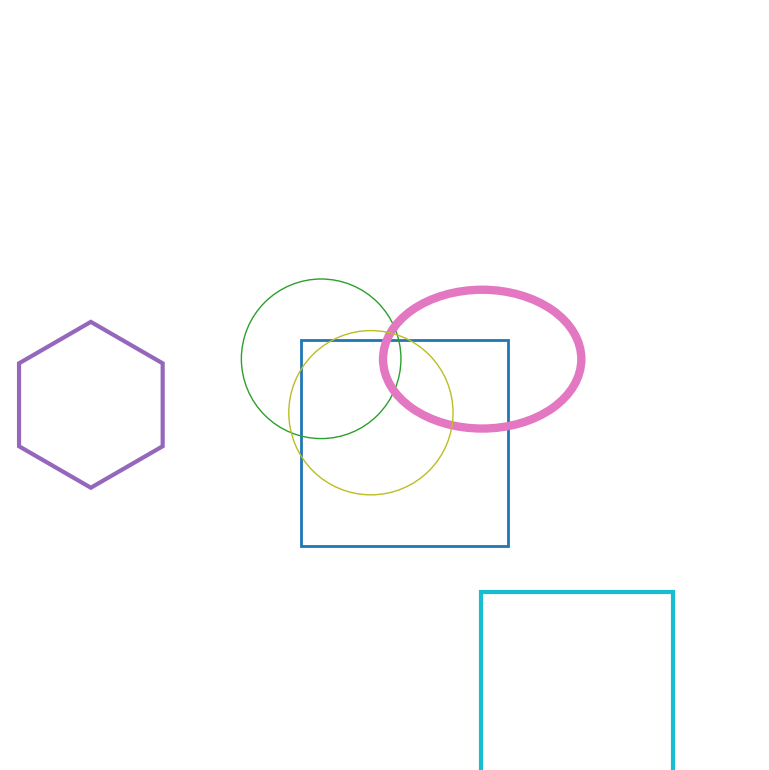[{"shape": "square", "thickness": 1, "radius": 0.67, "center": [0.525, 0.424]}, {"shape": "circle", "thickness": 0.5, "radius": 0.52, "center": [0.417, 0.534]}, {"shape": "hexagon", "thickness": 1.5, "radius": 0.54, "center": [0.118, 0.474]}, {"shape": "oval", "thickness": 3, "radius": 0.64, "center": [0.626, 0.534]}, {"shape": "circle", "thickness": 0.5, "radius": 0.53, "center": [0.482, 0.464]}, {"shape": "square", "thickness": 1.5, "radius": 0.62, "center": [0.749, 0.106]}]